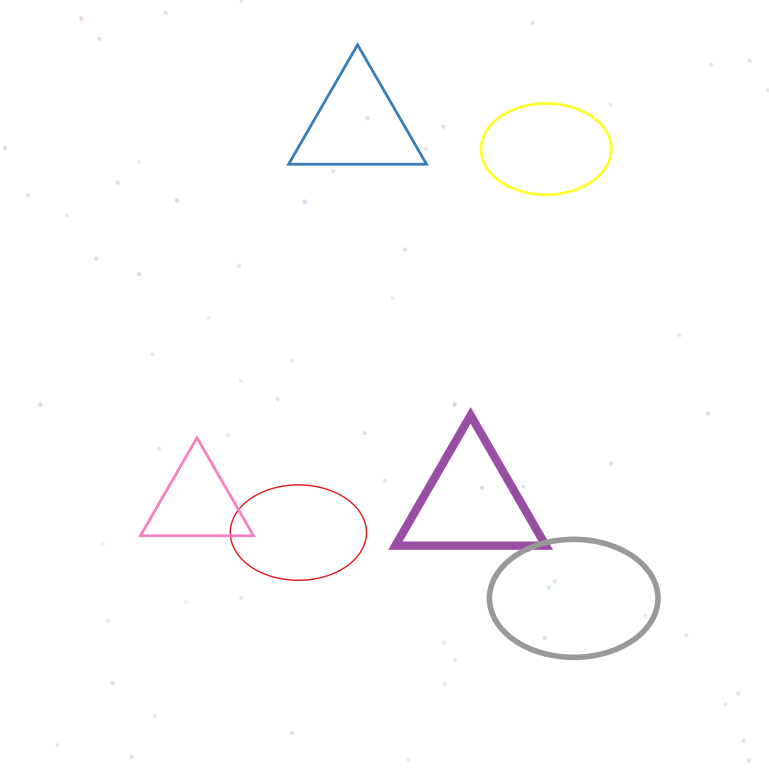[{"shape": "oval", "thickness": 0.5, "radius": 0.44, "center": [0.387, 0.308]}, {"shape": "triangle", "thickness": 1, "radius": 0.52, "center": [0.464, 0.838]}, {"shape": "triangle", "thickness": 3, "radius": 0.56, "center": [0.611, 0.348]}, {"shape": "oval", "thickness": 1, "radius": 0.42, "center": [0.709, 0.806]}, {"shape": "triangle", "thickness": 1, "radius": 0.42, "center": [0.256, 0.347]}, {"shape": "oval", "thickness": 2, "radius": 0.55, "center": [0.745, 0.223]}]